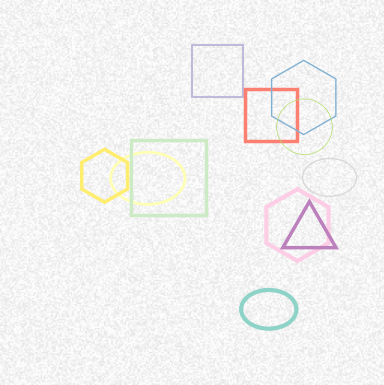[{"shape": "oval", "thickness": 3, "radius": 0.36, "center": [0.698, 0.197]}, {"shape": "oval", "thickness": 2, "radius": 0.48, "center": [0.384, 0.537]}, {"shape": "square", "thickness": 1.5, "radius": 0.34, "center": [0.565, 0.816]}, {"shape": "square", "thickness": 2.5, "radius": 0.34, "center": [0.703, 0.702]}, {"shape": "hexagon", "thickness": 1, "radius": 0.48, "center": [0.789, 0.747]}, {"shape": "circle", "thickness": 0.5, "radius": 0.36, "center": [0.791, 0.671]}, {"shape": "hexagon", "thickness": 3, "radius": 0.47, "center": [0.773, 0.415]}, {"shape": "oval", "thickness": 1, "radius": 0.35, "center": [0.856, 0.539]}, {"shape": "triangle", "thickness": 2.5, "radius": 0.4, "center": [0.804, 0.397]}, {"shape": "square", "thickness": 2.5, "radius": 0.49, "center": [0.437, 0.538]}, {"shape": "hexagon", "thickness": 2.5, "radius": 0.34, "center": [0.272, 0.543]}]